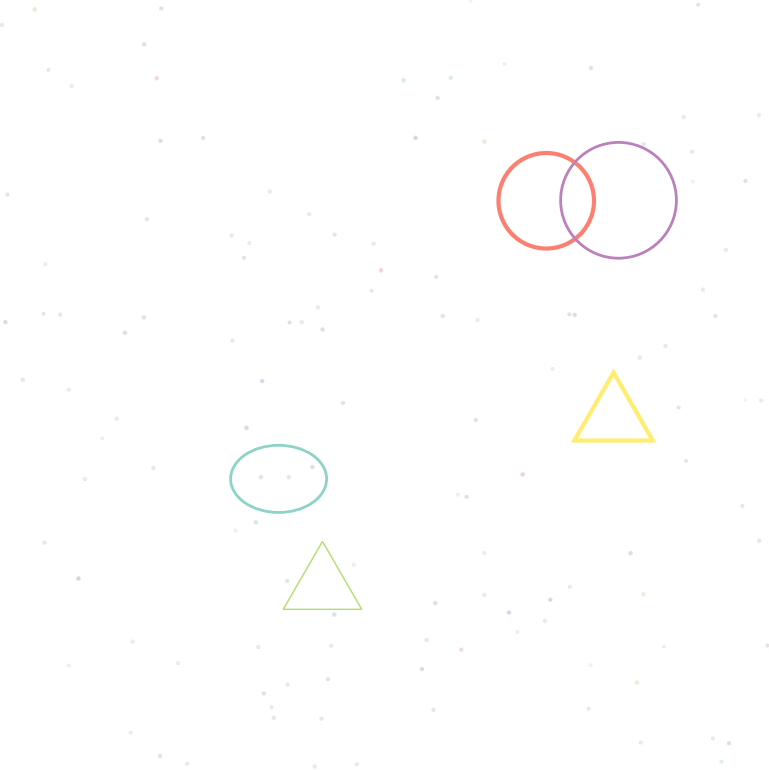[{"shape": "oval", "thickness": 1, "radius": 0.31, "center": [0.362, 0.378]}, {"shape": "circle", "thickness": 1.5, "radius": 0.31, "center": [0.709, 0.739]}, {"shape": "triangle", "thickness": 0.5, "radius": 0.29, "center": [0.419, 0.238]}, {"shape": "circle", "thickness": 1, "radius": 0.38, "center": [0.803, 0.74]}, {"shape": "triangle", "thickness": 1.5, "radius": 0.29, "center": [0.797, 0.457]}]